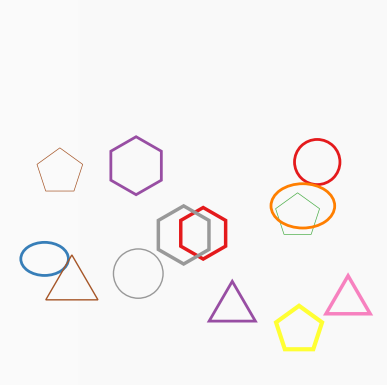[{"shape": "hexagon", "thickness": 2.5, "radius": 0.33, "center": [0.524, 0.394]}, {"shape": "circle", "thickness": 2, "radius": 0.29, "center": [0.819, 0.579]}, {"shape": "oval", "thickness": 2, "radius": 0.31, "center": [0.115, 0.328]}, {"shape": "pentagon", "thickness": 0.5, "radius": 0.3, "center": [0.768, 0.44]}, {"shape": "hexagon", "thickness": 2, "radius": 0.38, "center": [0.351, 0.57]}, {"shape": "triangle", "thickness": 2, "radius": 0.34, "center": [0.599, 0.2]}, {"shape": "oval", "thickness": 2, "radius": 0.41, "center": [0.782, 0.465]}, {"shape": "pentagon", "thickness": 3, "radius": 0.31, "center": [0.772, 0.143]}, {"shape": "triangle", "thickness": 1, "radius": 0.39, "center": [0.185, 0.26]}, {"shape": "pentagon", "thickness": 0.5, "radius": 0.31, "center": [0.154, 0.554]}, {"shape": "triangle", "thickness": 2.5, "radius": 0.33, "center": [0.898, 0.218]}, {"shape": "circle", "thickness": 1, "radius": 0.32, "center": [0.357, 0.289]}, {"shape": "hexagon", "thickness": 2.5, "radius": 0.38, "center": [0.474, 0.39]}]